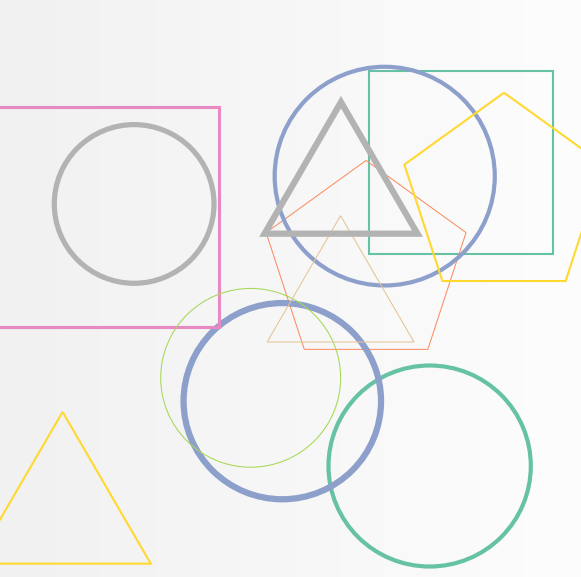[{"shape": "square", "thickness": 1, "radius": 0.79, "center": [0.793, 0.718]}, {"shape": "circle", "thickness": 2, "radius": 0.87, "center": [0.739, 0.192]}, {"shape": "pentagon", "thickness": 0.5, "radius": 0.9, "center": [0.63, 0.54]}, {"shape": "circle", "thickness": 2, "radius": 0.95, "center": [0.662, 0.694]}, {"shape": "circle", "thickness": 3, "radius": 0.85, "center": [0.486, 0.304]}, {"shape": "square", "thickness": 1.5, "radius": 0.95, "center": [0.185, 0.624]}, {"shape": "circle", "thickness": 0.5, "radius": 0.77, "center": [0.431, 0.345]}, {"shape": "pentagon", "thickness": 1, "radius": 0.9, "center": [0.867, 0.658]}, {"shape": "triangle", "thickness": 1, "radius": 0.88, "center": [0.108, 0.111]}, {"shape": "triangle", "thickness": 0.5, "radius": 0.73, "center": [0.586, 0.48]}, {"shape": "triangle", "thickness": 3, "radius": 0.76, "center": [0.587, 0.67]}, {"shape": "circle", "thickness": 2.5, "radius": 0.69, "center": [0.231, 0.646]}]